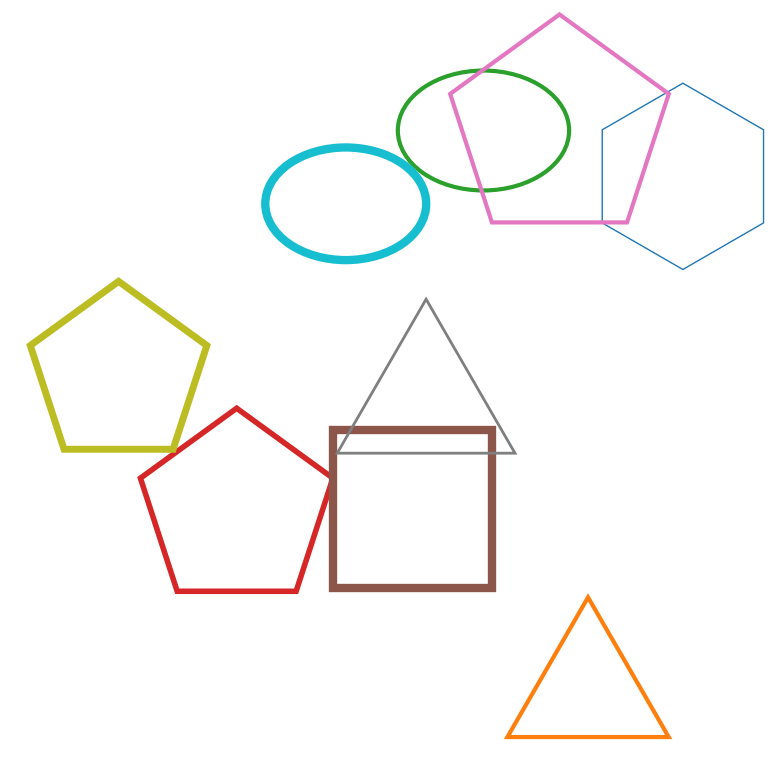[{"shape": "hexagon", "thickness": 0.5, "radius": 0.6, "center": [0.887, 0.771]}, {"shape": "triangle", "thickness": 1.5, "radius": 0.6, "center": [0.764, 0.103]}, {"shape": "oval", "thickness": 1.5, "radius": 0.56, "center": [0.628, 0.831]}, {"shape": "pentagon", "thickness": 2, "radius": 0.66, "center": [0.307, 0.338]}, {"shape": "square", "thickness": 3, "radius": 0.52, "center": [0.536, 0.339]}, {"shape": "pentagon", "thickness": 1.5, "radius": 0.75, "center": [0.727, 0.832]}, {"shape": "triangle", "thickness": 1, "radius": 0.67, "center": [0.553, 0.478]}, {"shape": "pentagon", "thickness": 2.5, "radius": 0.6, "center": [0.154, 0.514]}, {"shape": "oval", "thickness": 3, "radius": 0.52, "center": [0.449, 0.735]}]